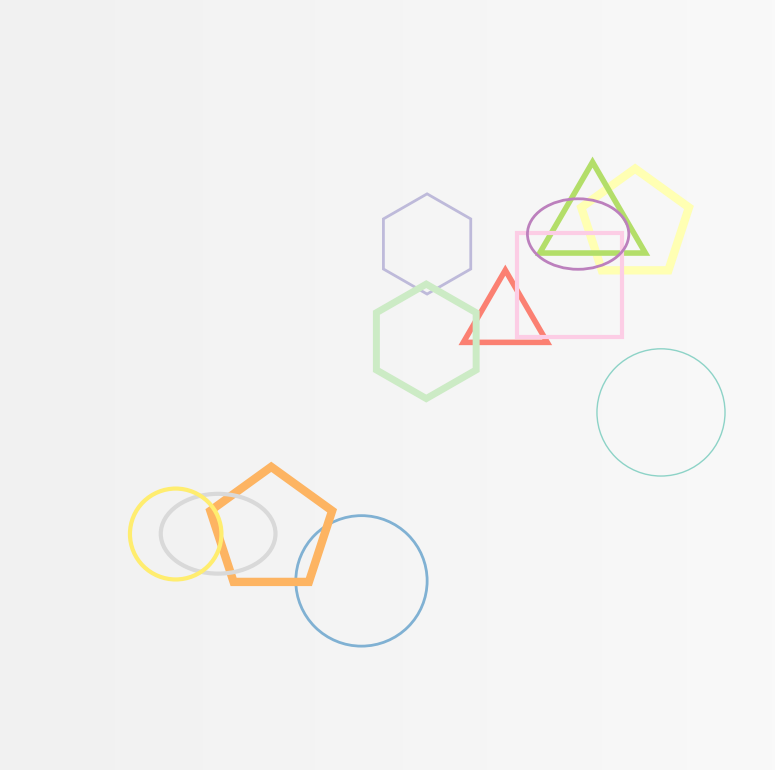[{"shape": "circle", "thickness": 0.5, "radius": 0.41, "center": [0.853, 0.464]}, {"shape": "pentagon", "thickness": 3, "radius": 0.37, "center": [0.82, 0.708]}, {"shape": "hexagon", "thickness": 1, "radius": 0.33, "center": [0.551, 0.683]}, {"shape": "triangle", "thickness": 2, "radius": 0.31, "center": [0.652, 0.587]}, {"shape": "circle", "thickness": 1, "radius": 0.42, "center": [0.466, 0.246]}, {"shape": "pentagon", "thickness": 3, "radius": 0.41, "center": [0.35, 0.311]}, {"shape": "triangle", "thickness": 2, "radius": 0.39, "center": [0.765, 0.711]}, {"shape": "square", "thickness": 1.5, "radius": 0.34, "center": [0.735, 0.63]}, {"shape": "oval", "thickness": 1.5, "radius": 0.37, "center": [0.281, 0.307]}, {"shape": "oval", "thickness": 1, "radius": 0.33, "center": [0.746, 0.696]}, {"shape": "hexagon", "thickness": 2.5, "radius": 0.37, "center": [0.55, 0.557]}, {"shape": "circle", "thickness": 1.5, "radius": 0.3, "center": [0.227, 0.306]}]